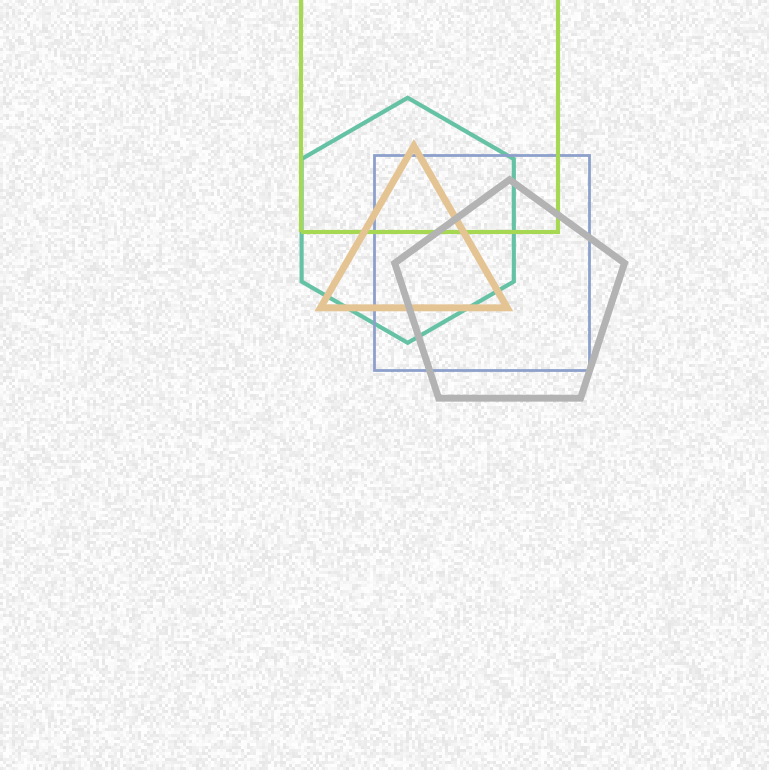[{"shape": "hexagon", "thickness": 1.5, "radius": 0.8, "center": [0.529, 0.714]}, {"shape": "square", "thickness": 1, "radius": 0.7, "center": [0.625, 0.659]}, {"shape": "square", "thickness": 1.5, "radius": 0.83, "center": [0.557, 0.866]}, {"shape": "triangle", "thickness": 2.5, "radius": 0.7, "center": [0.537, 0.67]}, {"shape": "pentagon", "thickness": 2.5, "radius": 0.78, "center": [0.662, 0.61]}]